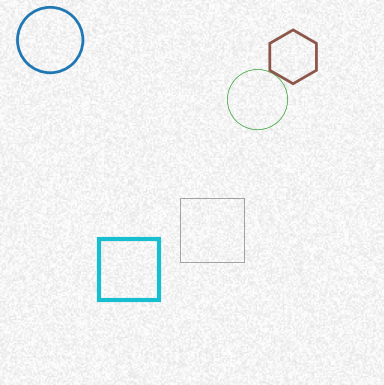[{"shape": "circle", "thickness": 2, "radius": 0.42, "center": [0.13, 0.896]}, {"shape": "circle", "thickness": 0.5, "radius": 0.39, "center": [0.669, 0.741]}, {"shape": "hexagon", "thickness": 2, "radius": 0.35, "center": [0.761, 0.852]}, {"shape": "square", "thickness": 0.5, "radius": 0.41, "center": [0.551, 0.403]}, {"shape": "square", "thickness": 3, "radius": 0.39, "center": [0.335, 0.3]}]